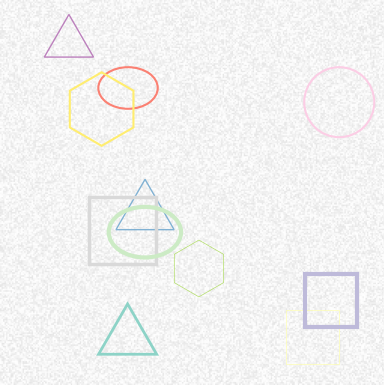[{"shape": "triangle", "thickness": 2, "radius": 0.44, "center": [0.331, 0.123]}, {"shape": "square", "thickness": 0.5, "radius": 0.35, "center": [0.812, 0.125]}, {"shape": "square", "thickness": 3, "radius": 0.34, "center": [0.861, 0.22]}, {"shape": "oval", "thickness": 1.5, "radius": 0.39, "center": [0.333, 0.771]}, {"shape": "triangle", "thickness": 1, "radius": 0.44, "center": [0.377, 0.447]}, {"shape": "hexagon", "thickness": 0.5, "radius": 0.37, "center": [0.517, 0.303]}, {"shape": "circle", "thickness": 1.5, "radius": 0.45, "center": [0.881, 0.735]}, {"shape": "square", "thickness": 2.5, "radius": 0.43, "center": [0.318, 0.402]}, {"shape": "triangle", "thickness": 1, "radius": 0.37, "center": [0.179, 0.889]}, {"shape": "oval", "thickness": 3, "radius": 0.47, "center": [0.376, 0.397]}, {"shape": "hexagon", "thickness": 1.5, "radius": 0.48, "center": [0.264, 0.717]}]